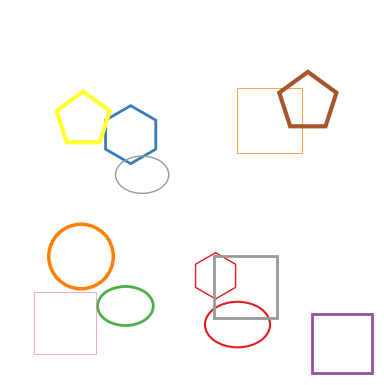[{"shape": "oval", "thickness": 1.5, "radius": 0.42, "center": [0.617, 0.157]}, {"shape": "hexagon", "thickness": 1, "radius": 0.3, "center": [0.56, 0.284]}, {"shape": "hexagon", "thickness": 2, "radius": 0.38, "center": [0.339, 0.65]}, {"shape": "oval", "thickness": 2, "radius": 0.36, "center": [0.326, 0.205]}, {"shape": "square", "thickness": 2, "radius": 0.38, "center": [0.888, 0.107]}, {"shape": "square", "thickness": 0.5, "radius": 0.42, "center": [0.699, 0.686]}, {"shape": "circle", "thickness": 2.5, "radius": 0.42, "center": [0.211, 0.334]}, {"shape": "pentagon", "thickness": 3, "radius": 0.36, "center": [0.216, 0.689]}, {"shape": "pentagon", "thickness": 3, "radius": 0.39, "center": [0.8, 0.735]}, {"shape": "square", "thickness": 0.5, "radius": 0.4, "center": [0.17, 0.16]}, {"shape": "square", "thickness": 2, "radius": 0.41, "center": [0.638, 0.254]}, {"shape": "oval", "thickness": 1, "radius": 0.35, "center": [0.369, 0.546]}]